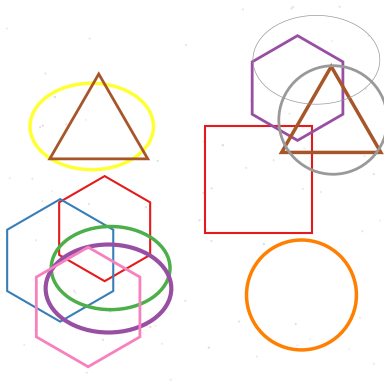[{"shape": "hexagon", "thickness": 1.5, "radius": 0.68, "center": [0.272, 0.406]}, {"shape": "square", "thickness": 1.5, "radius": 0.7, "center": [0.671, 0.534]}, {"shape": "hexagon", "thickness": 1.5, "radius": 0.8, "center": [0.156, 0.324]}, {"shape": "oval", "thickness": 2.5, "radius": 0.77, "center": [0.287, 0.304]}, {"shape": "oval", "thickness": 3, "radius": 0.82, "center": [0.282, 0.251]}, {"shape": "hexagon", "thickness": 2, "radius": 0.68, "center": [0.773, 0.771]}, {"shape": "circle", "thickness": 2.5, "radius": 0.71, "center": [0.783, 0.234]}, {"shape": "oval", "thickness": 2.5, "radius": 0.8, "center": [0.238, 0.672]}, {"shape": "triangle", "thickness": 2.5, "radius": 0.74, "center": [0.86, 0.678]}, {"shape": "triangle", "thickness": 2, "radius": 0.73, "center": [0.256, 0.661]}, {"shape": "hexagon", "thickness": 2, "radius": 0.78, "center": [0.229, 0.203]}, {"shape": "oval", "thickness": 0.5, "radius": 0.82, "center": [0.822, 0.845]}, {"shape": "circle", "thickness": 2, "radius": 0.7, "center": [0.865, 0.688]}]